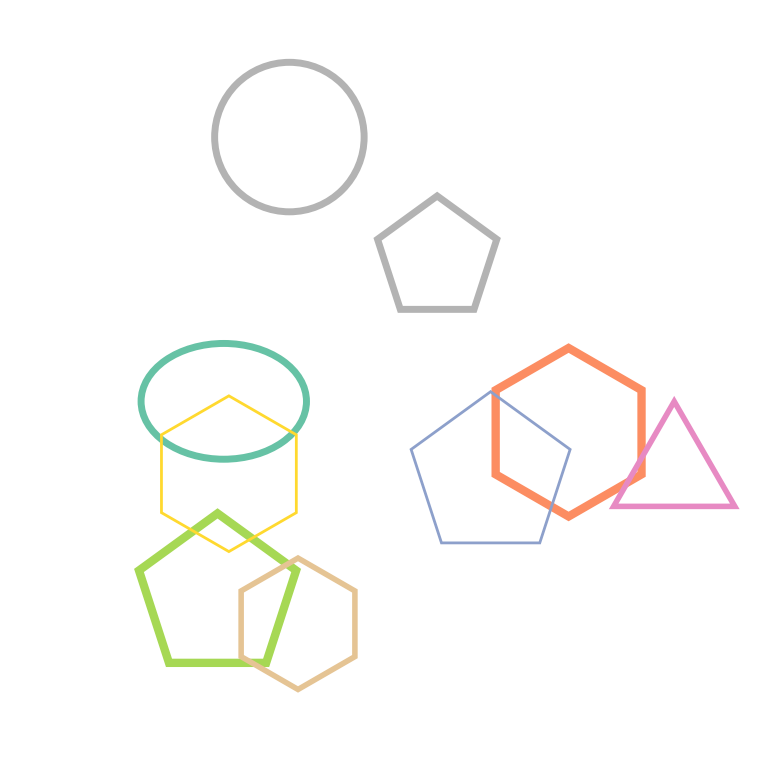[{"shape": "oval", "thickness": 2.5, "radius": 0.54, "center": [0.291, 0.479]}, {"shape": "hexagon", "thickness": 3, "radius": 0.55, "center": [0.738, 0.439]}, {"shape": "pentagon", "thickness": 1, "radius": 0.54, "center": [0.637, 0.383]}, {"shape": "triangle", "thickness": 2, "radius": 0.45, "center": [0.876, 0.388]}, {"shape": "pentagon", "thickness": 3, "radius": 0.54, "center": [0.283, 0.226]}, {"shape": "hexagon", "thickness": 1, "radius": 0.51, "center": [0.297, 0.385]}, {"shape": "hexagon", "thickness": 2, "radius": 0.43, "center": [0.387, 0.19]}, {"shape": "circle", "thickness": 2.5, "radius": 0.49, "center": [0.376, 0.822]}, {"shape": "pentagon", "thickness": 2.5, "radius": 0.41, "center": [0.568, 0.664]}]